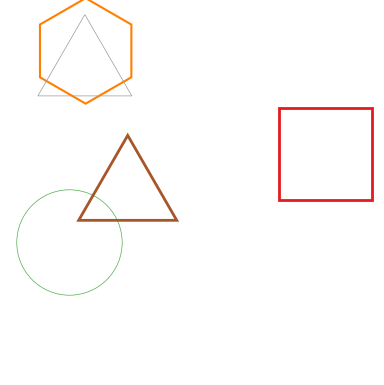[{"shape": "square", "thickness": 2, "radius": 0.6, "center": [0.846, 0.6]}, {"shape": "circle", "thickness": 0.5, "radius": 0.68, "center": [0.18, 0.37]}, {"shape": "hexagon", "thickness": 1.5, "radius": 0.69, "center": [0.223, 0.868]}, {"shape": "triangle", "thickness": 2, "radius": 0.74, "center": [0.332, 0.501]}, {"shape": "triangle", "thickness": 0.5, "radius": 0.7, "center": [0.22, 0.821]}]